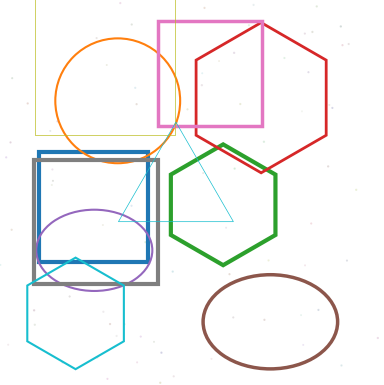[{"shape": "square", "thickness": 3, "radius": 0.71, "center": [0.242, 0.462]}, {"shape": "circle", "thickness": 1.5, "radius": 0.81, "center": [0.306, 0.738]}, {"shape": "hexagon", "thickness": 3, "radius": 0.78, "center": [0.58, 0.468]}, {"shape": "hexagon", "thickness": 2, "radius": 0.98, "center": [0.678, 0.746]}, {"shape": "oval", "thickness": 1.5, "radius": 0.75, "center": [0.245, 0.35]}, {"shape": "oval", "thickness": 2.5, "radius": 0.87, "center": [0.702, 0.164]}, {"shape": "square", "thickness": 2.5, "radius": 0.68, "center": [0.546, 0.809]}, {"shape": "square", "thickness": 3, "radius": 0.8, "center": [0.249, 0.423]}, {"shape": "square", "thickness": 0.5, "radius": 0.91, "center": [0.272, 0.831]}, {"shape": "hexagon", "thickness": 1.5, "radius": 0.72, "center": [0.196, 0.186]}, {"shape": "triangle", "thickness": 0.5, "radius": 0.86, "center": [0.457, 0.51]}]